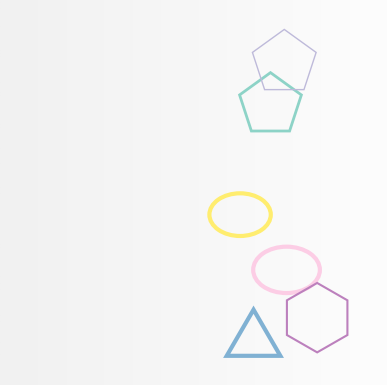[{"shape": "pentagon", "thickness": 2, "radius": 0.42, "center": [0.698, 0.728]}, {"shape": "pentagon", "thickness": 1, "radius": 0.43, "center": [0.734, 0.837]}, {"shape": "triangle", "thickness": 3, "radius": 0.4, "center": [0.654, 0.116]}, {"shape": "oval", "thickness": 3, "radius": 0.43, "center": [0.739, 0.299]}, {"shape": "hexagon", "thickness": 1.5, "radius": 0.45, "center": [0.818, 0.175]}, {"shape": "oval", "thickness": 3, "radius": 0.4, "center": [0.62, 0.442]}]